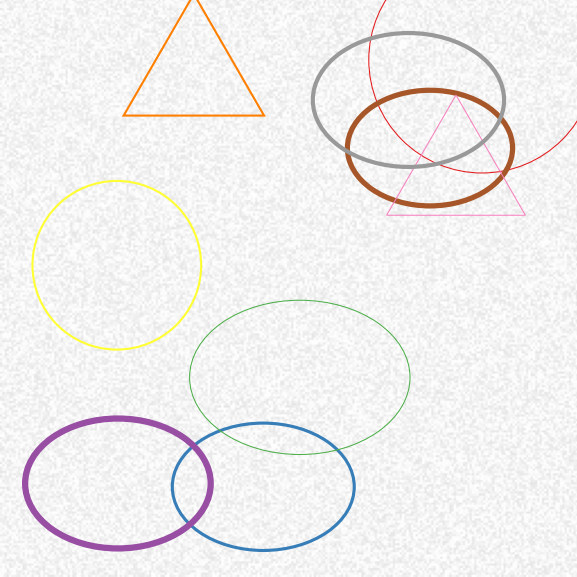[{"shape": "circle", "thickness": 0.5, "radius": 0.98, "center": [0.835, 0.896]}, {"shape": "oval", "thickness": 1.5, "radius": 0.79, "center": [0.456, 0.156]}, {"shape": "oval", "thickness": 0.5, "radius": 0.95, "center": [0.519, 0.346]}, {"shape": "oval", "thickness": 3, "radius": 0.8, "center": [0.204, 0.162]}, {"shape": "triangle", "thickness": 1, "radius": 0.7, "center": [0.336, 0.869]}, {"shape": "circle", "thickness": 1, "radius": 0.73, "center": [0.202, 0.54]}, {"shape": "oval", "thickness": 2.5, "radius": 0.72, "center": [0.745, 0.743]}, {"shape": "triangle", "thickness": 0.5, "radius": 0.69, "center": [0.79, 0.696]}, {"shape": "oval", "thickness": 2, "radius": 0.83, "center": [0.707, 0.826]}]